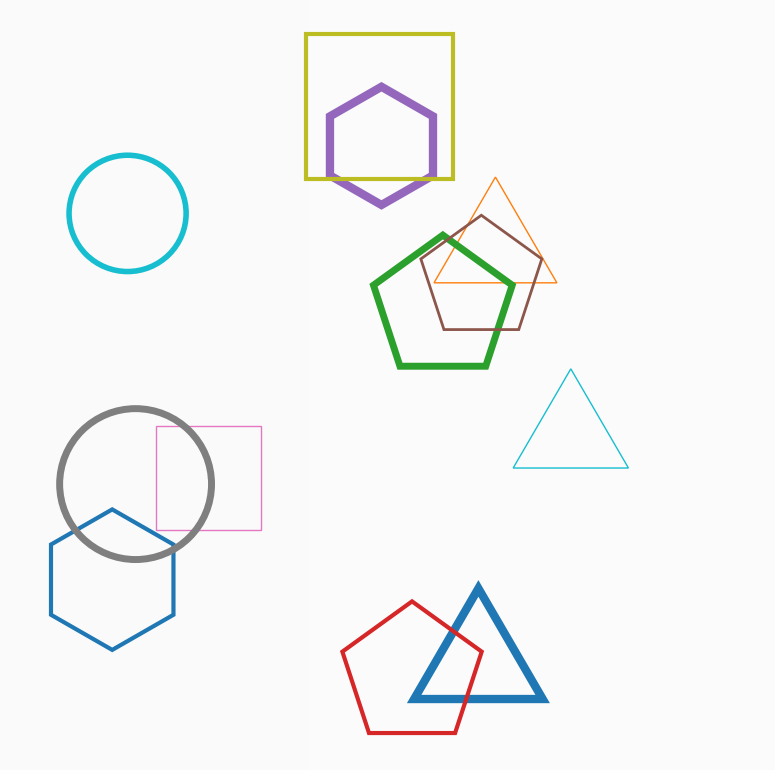[{"shape": "hexagon", "thickness": 1.5, "radius": 0.46, "center": [0.145, 0.247]}, {"shape": "triangle", "thickness": 3, "radius": 0.48, "center": [0.617, 0.14]}, {"shape": "triangle", "thickness": 0.5, "radius": 0.46, "center": [0.639, 0.678]}, {"shape": "pentagon", "thickness": 2.5, "radius": 0.47, "center": [0.571, 0.601]}, {"shape": "pentagon", "thickness": 1.5, "radius": 0.47, "center": [0.532, 0.124]}, {"shape": "hexagon", "thickness": 3, "radius": 0.38, "center": [0.492, 0.811]}, {"shape": "pentagon", "thickness": 1, "radius": 0.41, "center": [0.621, 0.638]}, {"shape": "square", "thickness": 0.5, "radius": 0.34, "center": [0.269, 0.379]}, {"shape": "circle", "thickness": 2.5, "radius": 0.49, "center": [0.175, 0.371]}, {"shape": "square", "thickness": 1.5, "radius": 0.47, "center": [0.49, 0.862]}, {"shape": "circle", "thickness": 2, "radius": 0.38, "center": [0.165, 0.723]}, {"shape": "triangle", "thickness": 0.5, "radius": 0.43, "center": [0.737, 0.435]}]